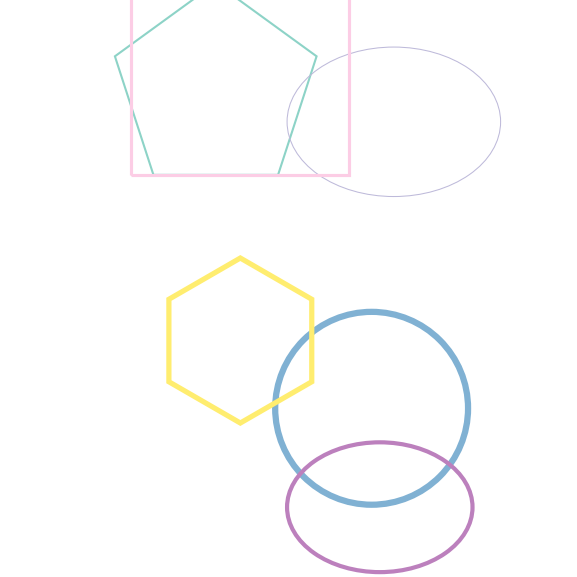[{"shape": "pentagon", "thickness": 1, "radius": 0.92, "center": [0.374, 0.845]}, {"shape": "oval", "thickness": 0.5, "radius": 0.92, "center": [0.682, 0.788]}, {"shape": "circle", "thickness": 3, "radius": 0.83, "center": [0.643, 0.292]}, {"shape": "square", "thickness": 1.5, "radius": 0.94, "center": [0.416, 0.885]}, {"shape": "oval", "thickness": 2, "radius": 0.8, "center": [0.658, 0.121]}, {"shape": "hexagon", "thickness": 2.5, "radius": 0.71, "center": [0.416, 0.409]}]